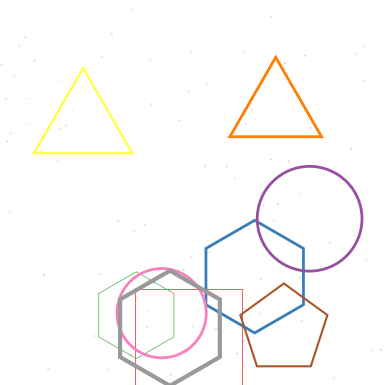[{"shape": "square", "thickness": 0.5, "radius": 0.69, "center": [0.49, 0.111]}, {"shape": "hexagon", "thickness": 2, "radius": 0.73, "center": [0.662, 0.282]}, {"shape": "hexagon", "thickness": 0.5, "radius": 0.56, "center": [0.354, 0.181]}, {"shape": "circle", "thickness": 2, "radius": 0.68, "center": [0.804, 0.432]}, {"shape": "triangle", "thickness": 2, "radius": 0.69, "center": [0.716, 0.714]}, {"shape": "triangle", "thickness": 1.5, "radius": 0.74, "center": [0.216, 0.676]}, {"shape": "pentagon", "thickness": 1.5, "radius": 0.59, "center": [0.737, 0.145]}, {"shape": "circle", "thickness": 2, "radius": 0.58, "center": [0.42, 0.187]}, {"shape": "hexagon", "thickness": 3, "radius": 0.75, "center": [0.441, 0.147]}]